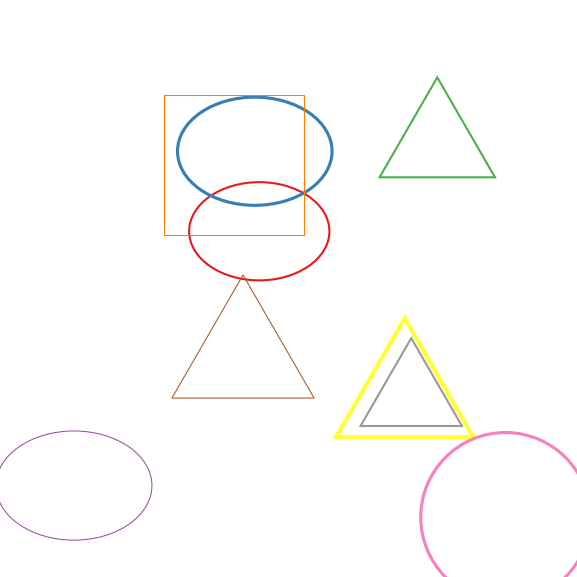[{"shape": "oval", "thickness": 1, "radius": 0.61, "center": [0.449, 0.599]}, {"shape": "oval", "thickness": 1.5, "radius": 0.67, "center": [0.441, 0.737]}, {"shape": "triangle", "thickness": 1, "radius": 0.58, "center": [0.757, 0.75]}, {"shape": "oval", "thickness": 0.5, "radius": 0.68, "center": [0.128, 0.158]}, {"shape": "square", "thickness": 0.5, "radius": 0.61, "center": [0.405, 0.714]}, {"shape": "triangle", "thickness": 2, "radius": 0.69, "center": [0.701, 0.311]}, {"shape": "triangle", "thickness": 0.5, "radius": 0.71, "center": [0.421, 0.381]}, {"shape": "circle", "thickness": 1.5, "radius": 0.73, "center": [0.875, 0.103]}, {"shape": "triangle", "thickness": 1, "radius": 0.51, "center": [0.712, 0.312]}]